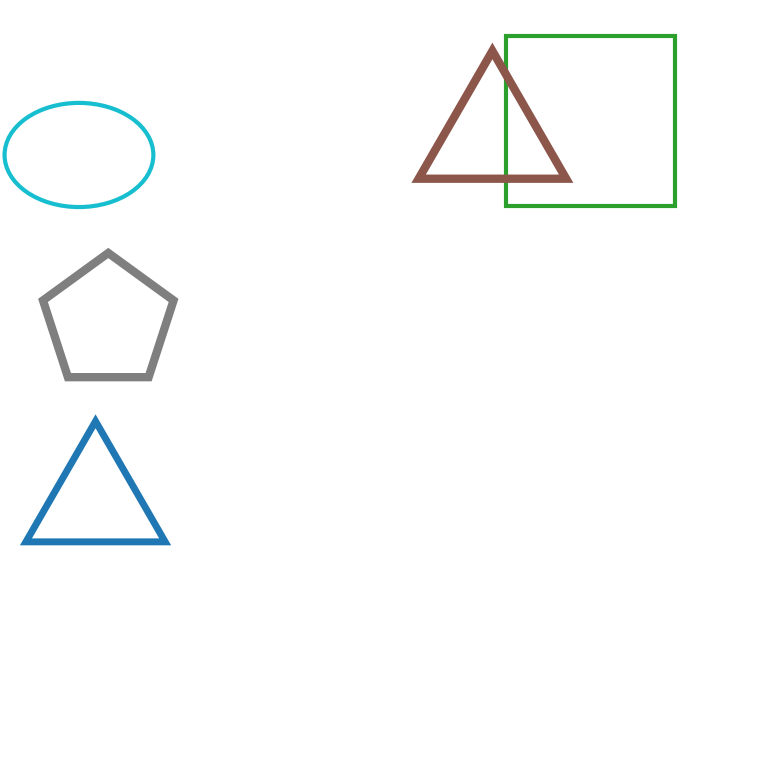[{"shape": "triangle", "thickness": 2.5, "radius": 0.52, "center": [0.124, 0.348]}, {"shape": "square", "thickness": 1.5, "radius": 0.55, "center": [0.767, 0.843]}, {"shape": "triangle", "thickness": 3, "radius": 0.55, "center": [0.639, 0.823]}, {"shape": "pentagon", "thickness": 3, "radius": 0.45, "center": [0.141, 0.582]}, {"shape": "oval", "thickness": 1.5, "radius": 0.48, "center": [0.103, 0.799]}]